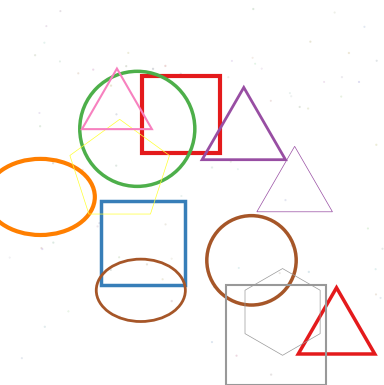[{"shape": "square", "thickness": 3, "radius": 0.5, "center": [0.47, 0.703]}, {"shape": "triangle", "thickness": 2.5, "radius": 0.57, "center": [0.874, 0.138]}, {"shape": "square", "thickness": 2.5, "radius": 0.55, "center": [0.371, 0.369]}, {"shape": "circle", "thickness": 2.5, "radius": 0.75, "center": [0.357, 0.665]}, {"shape": "triangle", "thickness": 0.5, "radius": 0.57, "center": [0.765, 0.507]}, {"shape": "triangle", "thickness": 2, "radius": 0.63, "center": [0.633, 0.648]}, {"shape": "oval", "thickness": 3, "radius": 0.71, "center": [0.105, 0.488]}, {"shape": "pentagon", "thickness": 0.5, "radius": 0.68, "center": [0.311, 0.554]}, {"shape": "circle", "thickness": 2.5, "radius": 0.58, "center": [0.653, 0.324]}, {"shape": "oval", "thickness": 2, "radius": 0.58, "center": [0.366, 0.246]}, {"shape": "triangle", "thickness": 1.5, "radius": 0.52, "center": [0.304, 0.717]}, {"shape": "square", "thickness": 1.5, "radius": 0.65, "center": [0.716, 0.13]}, {"shape": "hexagon", "thickness": 0.5, "radius": 0.56, "center": [0.734, 0.19]}]